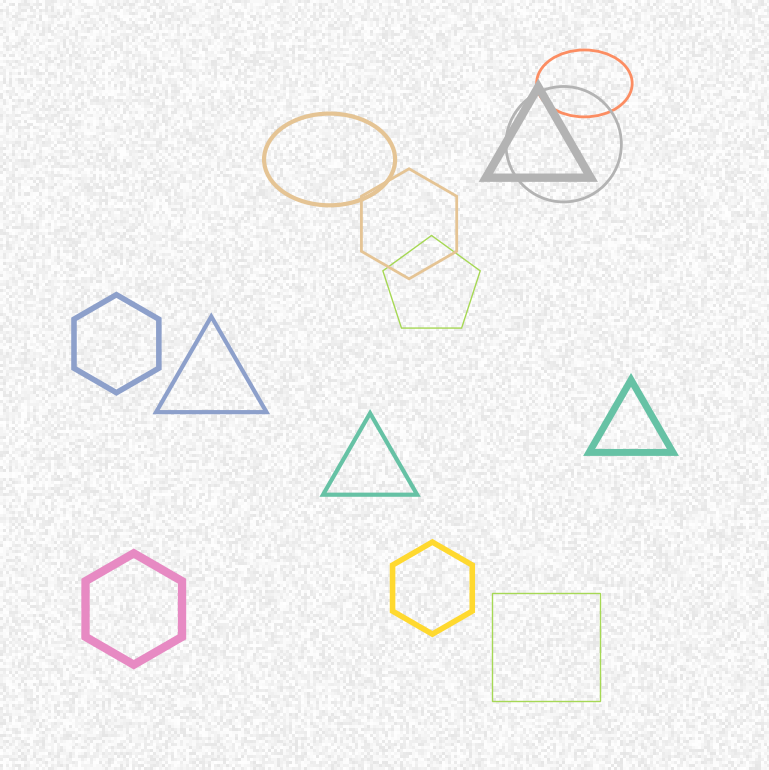[{"shape": "triangle", "thickness": 1.5, "radius": 0.35, "center": [0.481, 0.393]}, {"shape": "triangle", "thickness": 2.5, "radius": 0.31, "center": [0.82, 0.444]}, {"shape": "oval", "thickness": 1, "radius": 0.31, "center": [0.759, 0.892]}, {"shape": "triangle", "thickness": 1.5, "radius": 0.41, "center": [0.274, 0.506]}, {"shape": "hexagon", "thickness": 2, "radius": 0.32, "center": [0.151, 0.554]}, {"shape": "hexagon", "thickness": 3, "radius": 0.36, "center": [0.174, 0.209]}, {"shape": "square", "thickness": 0.5, "radius": 0.35, "center": [0.709, 0.159]}, {"shape": "pentagon", "thickness": 0.5, "radius": 0.33, "center": [0.56, 0.628]}, {"shape": "hexagon", "thickness": 2, "radius": 0.3, "center": [0.562, 0.236]}, {"shape": "hexagon", "thickness": 1, "radius": 0.36, "center": [0.531, 0.709]}, {"shape": "oval", "thickness": 1.5, "radius": 0.43, "center": [0.428, 0.793]}, {"shape": "triangle", "thickness": 3, "radius": 0.39, "center": [0.699, 0.809]}, {"shape": "circle", "thickness": 1, "radius": 0.37, "center": [0.732, 0.813]}]